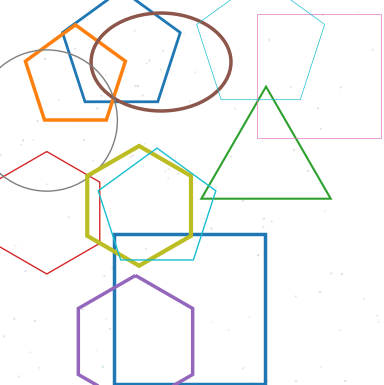[{"shape": "pentagon", "thickness": 2, "radius": 0.8, "center": [0.315, 0.866]}, {"shape": "square", "thickness": 2.5, "radius": 0.98, "center": [0.492, 0.198]}, {"shape": "pentagon", "thickness": 2.5, "radius": 0.68, "center": [0.196, 0.799]}, {"shape": "triangle", "thickness": 1.5, "radius": 0.97, "center": [0.691, 0.581]}, {"shape": "hexagon", "thickness": 1, "radius": 0.79, "center": [0.121, 0.447]}, {"shape": "hexagon", "thickness": 2.5, "radius": 0.86, "center": [0.352, 0.113]}, {"shape": "oval", "thickness": 2.5, "radius": 0.91, "center": [0.418, 0.839]}, {"shape": "square", "thickness": 0.5, "radius": 0.81, "center": [0.829, 0.803]}, {"shape": "circle", "thickness": 1, "radius": 0.92, "center": [0.121, 0.687]}, {"shape": "hexagon", "thickness": 3, "radius": 0.78, "center": [0.361, 0.465]}, {"shape": "pentagon", "thickness": 1, "radius": 0.8, "center": [0.408, 0.455]}, {"shape": "pentagon", "thickness": 0.5, "radius": 0.87, "center": [0.677, 0.882]}]